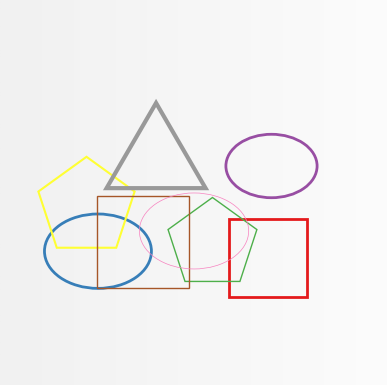[{"shape": "square", "thickness": 2, "radius": 0.5, "center": [0.692, 0.33]}, {"shape": "oval", "thickness": 2, "radius": 0.69, "center": [0.253, 0.348]}, {"shape": "pentagon", "thickness": 1, "radius": 0.6, "center": [0.548, 0.366]}, {"shape": "oval", "thickness": 2, "radius": 0.59, "center": [0.701, 0.569]}, {"shape": "pentagon", "thickness": 1.5, "radius": 0.65, "center": [0.223, 0.462]}, {"shape": "square", "thickness": 1, "radius": 0.59, "center": [0.37, 0.372]}, {"shape": "oval", "thickness": 0.5, "radius": 0.71, "center": [0.501, 0.4]}, {"shape": "triangle", "thickness": 3, "radius": 0.74, "center": [0.403, 0.585]}]